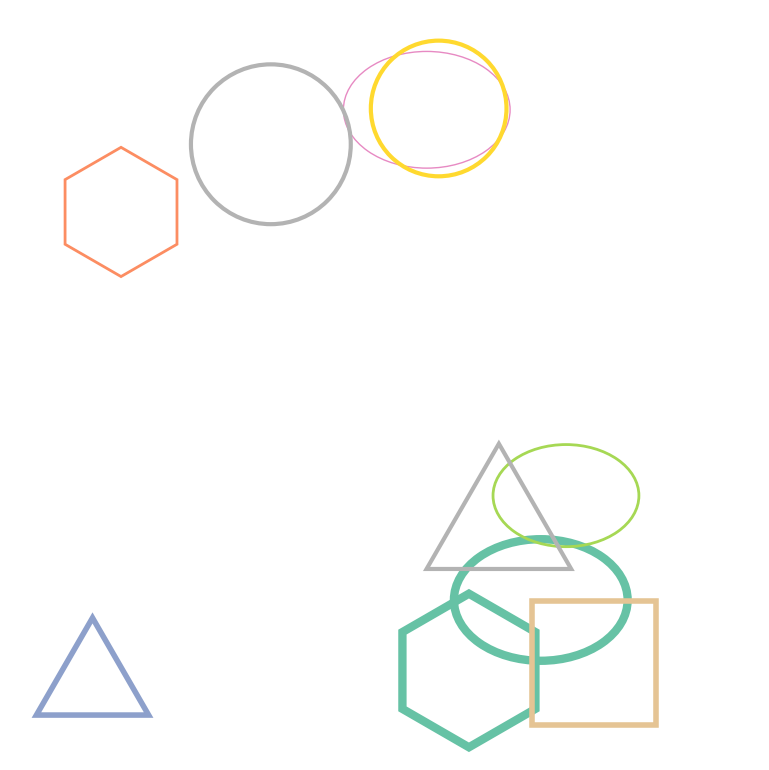[{"shape": "oval", "thickness": 3, "radius": 0.56, "center": [0.702, 0.221]}, {"shape": "hexagon", "thickness": 3, "radius": 0.5, "center": [0.609, 0.129]}, {"shape": "hexagon", "thickness": 1, "radius": 0.42, "center": [0.157, 0.725]}, {"shape": "triangle", "thickness": 2, "radius": 0.42, "center": [0.12, 0.113]}, {"shape": "oval", "thickness": 0.5, "radius": 0.54, "center": [0.554, 0.857]}, {"shape": "oval", "thickness": 1, "radius": 0.47, "center": [0.735, 0.356]}, {"shape": "circle", "thickness": 1.5, "radius": 0.44, "center": [0.57, 0.859]}, {"shape": "square", "thickness": 2, "radius": 0.4, "center": [0.772, 0.139]}, {"shape": "triangle", "thickness": 1.5, "radius": 0.54, "center": [0.648, 0.315]}, {"shape": "circle", "thickness": 1.5, "radius": 0.52, "center": [0.352, 0.813]}]